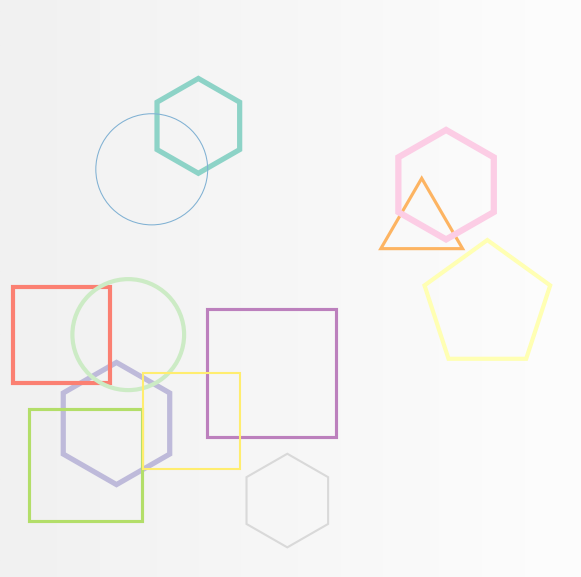[{"shape": "hexagon", "thickness": 2.5, "radius": 0.41, "center": [0.341, 0.781]}, {"shape": "pentagon", "thickness": 2, "radius": 0.57, "center": [0.838, 0.47]}, {"shape": "hexagon", "thickness": 2.5, "radius": 0.53, "center": [0.2, 0.266]}, {"shape": "square", "thickness": 2, "radius": 0.42, "center": [0.106, 0.419]}, {"shape": "circle", "thickness": 0.5, "radius": 0.48, "center": [0.261, 0.706]}, {"shape": "triangle", "thickness": 1.5, "radius": 0.41, "center": [0.726, 0.609]}, {"shape": "square", "thickness": 1.5, "radius": 0.48, "center": [0.147, 0.194]}, {"shape": "hexagon", "thickness": 3, "radius": 0.47, "center": [0.767, 0.679]}, {"shape": "hexagon", "thickness": 1, "radius": 0.41, "center": [0.494, 0.132]}, {"shape": "square", "thickness": 1.5, "radius": 0.55, "center": [0.467, 0.354]}, {"shape": "circle", "thickness": 2, "radius": 0.48, "center": [0.221, 0.42]}, {"shape": "square", "thickness": 1, "radius": 0.42, "center": [0.329, 0.27]}]